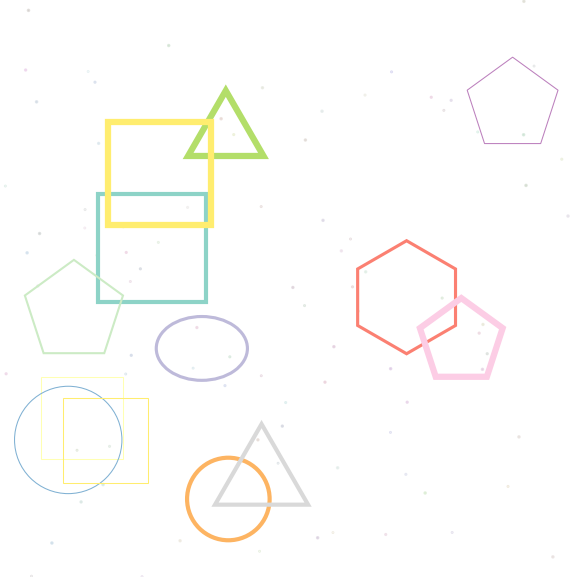[{"shape": "square", "thickness": 2, "radius": 0.47, "center": [0.263, 0.57]}, {"shape": "square", "thickness": 0.5, "radius": 0.36, "center": [0.142, 0.275]}, {"shape": "oval", "thickness": 1.5, "radius": 0.39, "center": [0.35, 0.396]}, {"shape": "hexagon", "thickness": 1.5, "radius": 0.49, "center": [0.704, 0.484]}, {"shape": "circle", "thickness": 0.5, "radius": 0.46, "center": [0.118, 0.237]}, {"shape": "circle", "thickness": 2, "radius": 0.36, "center": [0.395, 0.135]}, {"shape": "triangle", "thickness": 3, "radius": 0.38, "center": [0.391, 0.767]}, {"shape": "pentagon", "thickness": 3, "radius": 0.38, "center": [0.799, 0.408]}, {"shape": "triangle", "thickness": 2, "radius": 0.47, "center": [0.453, 0.172]}, {"shape": "pentagon", "thickness": 0.5, "radius": 0.41, "center": [0.888, 0.817]}, {"shape": "pentagon", "thickness": 1, "radius": 0.45, "center": [0.128, 0.46]}, {"shape": "square", "thickness": 3, "radius": 0.44, "center": [0.276, 0.699]}, {"shape": "square", "thickness": 0.5, "radius": 0.37, "center": [0.183, 0.236]}]